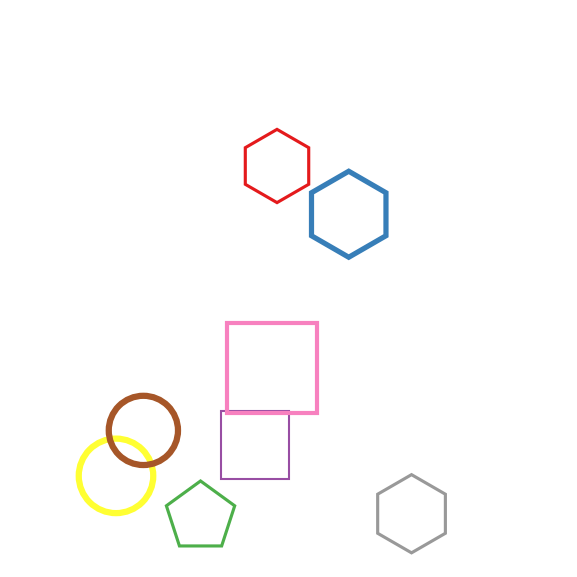[{"shape": "hexagon", "thickness": 1.5, "radius": 0.32, "center": [0.48, 0.712]}, {"shape": "hexagon", "thickness": 2.5, "radius": 0.37, "center": [0.604, 0.628]}, {"shape": "pentagon", "thickness": 1.5, "radius": 0.31, "center": [0.347, 0.104]}, {"shape": "square", "thickness": 1, "radius": 0.29, "center": [0.442, 0.228]}, {"shape": "circle", "thickness": 3, "radius": 0.32, "center": [0.201, 0.175]}, {"shape": "circle", "thickness": 3, "radius": 0.3, "center": [0.248, 0.254]}, {"shape": "square", "thickness": 2, "radius": 0.39, "center": [0.471, 0.362]}, {"shape": "hexagon", "thickness": 1.5, "radius": 0.34, "center": [0.713, 0.11]}]